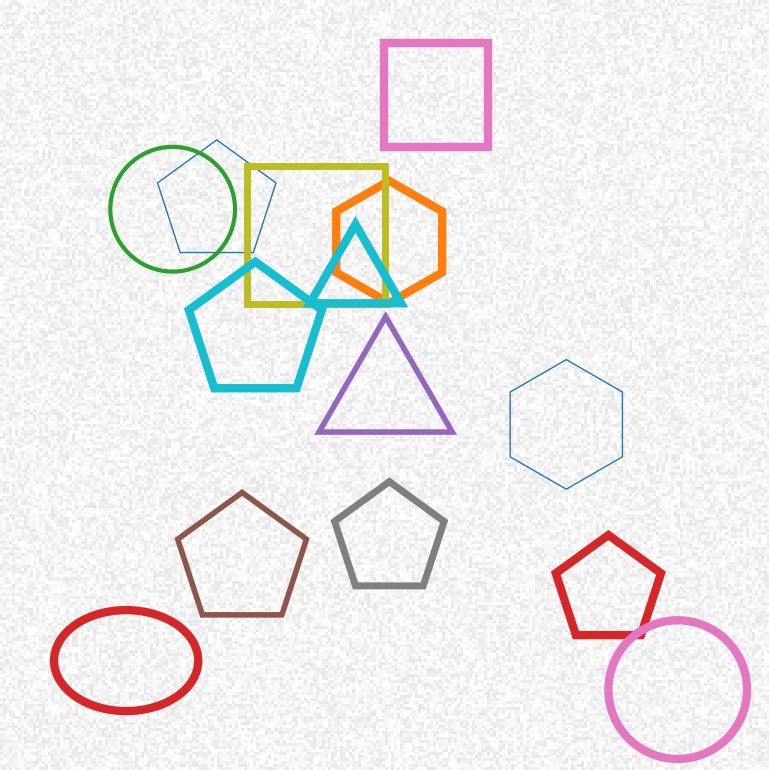[{"shape": "pentagon", "thickness": 0.5, "radius": 0.4, "center": [0.282, 0.737]}, {"shape": "hexagon", "thickness": 0.5, "radius": 0.42, "center": [0.735, 0.449]}, {"shape": "hexagon", "thickness": 3, "radius": 0.4, "center": [0.505, 0.686]}, {"shape": "circle", "thickness": 1.5, "radius": 0.41, "center": [0.224, 0.728]}, {"shape": "pentagon", "thickness": 3, "radius": 0.36, "center": [0.79, 0.233]}, {"shape": "oval", "thickness": 3, "radius": 0.47, "center": [0.164, 0.142]}, {"shape": "triangle", "thickness": 2, "radius": 0.5, "center": [0.501, 0.489]}, {"shape": "pentagon", "thickness": 2, "radius": 0.44, "center": [0.314, 0.273]}, {"shape": "circle", "thickness": 3, "radius": 0.45, "center": [0.88, 0.104]}, {"shape": "square", "thickness": 3, "radius": 0.34, "center": [0.566, 0.877]}, {"shape": "pentagon", "thickness": 2.5, "radius": 0.37, "center": [0.506, 0.3]}, {"shape": "square", "thickness": 2.5, "radius": 0.45, "center": [0.411, 0.695]}, {"shape": "pentagon", "thickness": 3, "radius": 0.45, "center": [0.332, 0.569]}, {"shape": "triangle", "thickness": 3, "radius": 0.34, "center": [0.462, 0.64]}]